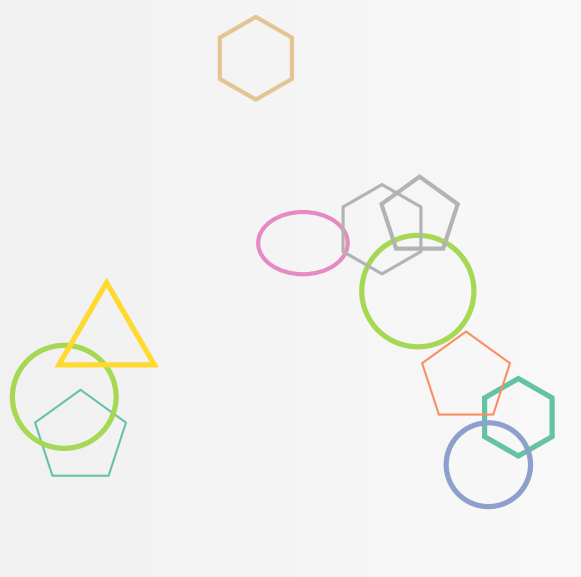[{"shape": "pentagon", "thickness": 1, "radius": 0.41, "center": [0.139, 0.242]}, {"shape": "hexagon", "thickness": 2.5, "radius": 0.34, "center": [0.892, 0.277]}, {"shape": "pentagon", "thickness": 1, "radius": 0.4, "center": [0.802, 0.346]}, {"shape": "circle", "thickness": 2.5, "radius": 0.36, "center": [0.84, 0.194]}, {"shape": "oval", "thickness": 2, "radius": 0.39, "center": [0.521, 0.578]}, {"shape": "circle", "thickness": 2.5, "radius": 0.48, "center": [0.719, 0.495]}, {"shape": "circle", "thickness": 2.5, "radius": 0.45, "center": [0.111, 0.312]}, {"shape": "triangle", "thickness": 2.5, "radius": 0.47, "center": [0.183, 0.415]}, {"shape": "hexagon", "thickness": 2, "radius": 0.36, "center": [0.44, 0.898]}, {"shape": "pentagon", "thickness": 2, "radius": 0.34, "center": [0.722, 0.624]}, {"shape": "hexagon", "thickness": 1.5, "radius": 0.39, "center": [0.657, 0.602]}]